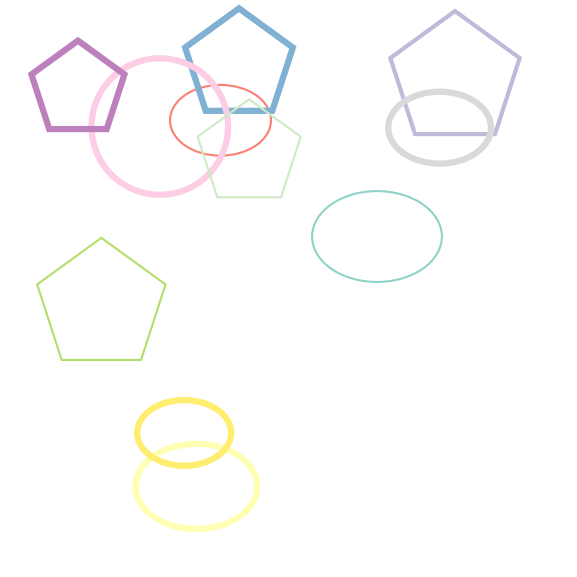[{"shape": "oval", "thickness": 1, "radius": 0.56, "center": [0.653, 0.59]}, {"shape": "oval", "thickness": 3, "radius": 0.53, "center": [0.34, 0.157]}, {"shape": "pentagon", "thickness": 2, "radius": 0.59, "center": [0.788, 0.862]}, {"shape": "oval", "thickness": 1, "radius": 0.44, "center": [0.382, 0.791]}, {"shape": "pentagon", "thickness": 3, "radius": 0.49, "center": [0.414, 0.887]}, {"shape": "pentagon", "thickness": 1, "radius": 0.58, "center": [0.176, 0.47]}, {"shape": "circle", "thickness": 3, "radius": 0.59, "center": [0.277, 0.78]}, {"shape": "oval", "thickness": 3, "radius": 0.44, "center": [0.761, 0.778]}, {"shape": "pentagon", "thickness": 3, "radius": 0.42, "center": [0.135, 0.844]}, {"shape": "pentagon", "thickness": 1, "radius": 0.47, "center": [0.431, 0.733]}, {"shape": "oval", "thickness": 3, "radius": 0.41, "center": [0.319, 0.249]}]